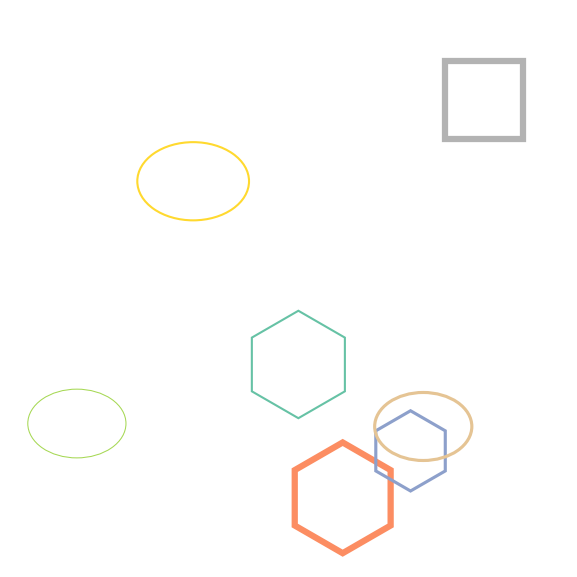[{"shape": "hexagon", "thickness": 1, "radius": 0.47, "center": [0.517, 0.368]}, {"shape": "hexagon", "thickness": 3, "radius": 0.48, "center": [0.593, 0.137]}, {"shape": "hexagon", "thickness": 1.5, "radius": 0.35, "center": [0.711, 0.218]}, {"shape": "oval", "thickness": 0.5, "radius": 0.43, "center": [0.133, 0.266]}, {"shape": "oval", "thickness": 1, "radius": 0.48, "center": [0.334, 0.685]}, {"shape": "oval", "thickness": 1.5, "radius": 0.42, "center": [0.733, 0.261]}, {"shape": "square", "thickness": 3, "radius": 0.34, "center": [0.838, 0.826]}]